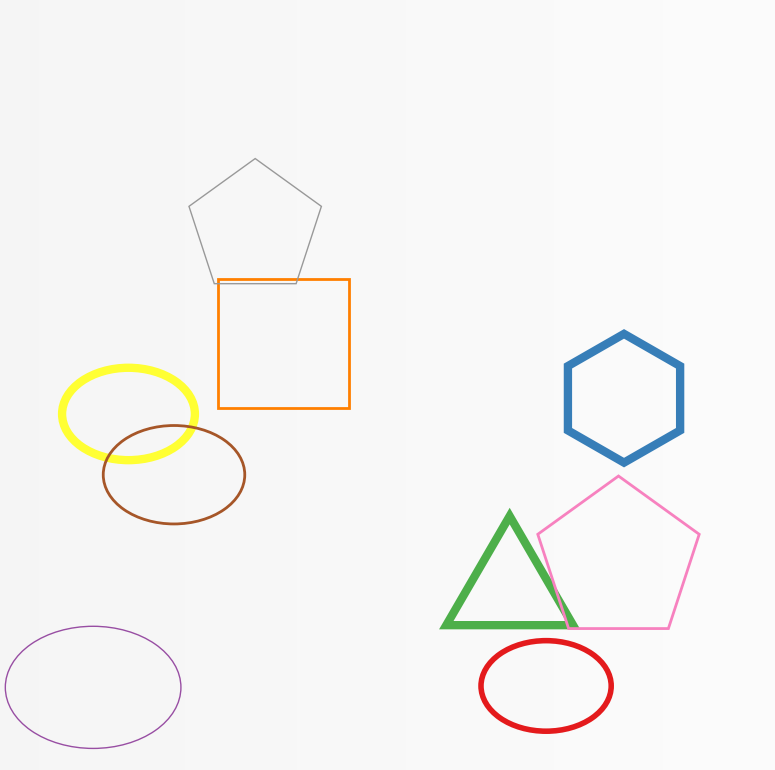[{"shape": "oval", "thickness": 2, "radius": 0.42, "center": [0.705, 0.109]}, {"shape": "hexagon", "thickness": 3, "radius": 0.42, "center": [0.805, 0.483]}, {"shape": "triangle", "thickness": 3, "radius": 0.47, "center": [0.658, 0.235]}, {"shape": "oval", "thickness": 0.5, "radius": 0.57, "center": [0.12, 0.107]}, {"shape": "square", "thickness": 1, "radius": 0.42, "center": [0.366, 0.554]}, {"shape": "oval", "thickness": 3, "radius": 0.43, "center": [0.166, 0.462]}, {"shape": "oval", "thickness": 1, "radius": 0.46, "center": [0.225, 0.383]}, {"shape": "pentagon", "thickness": 1, "radius": 0.55, "center": [0.798, 0.272]}, {"shape": "pentagon", "thickness": 0.5, "radius": 0.45, "center": [0.329, 0.704]}]